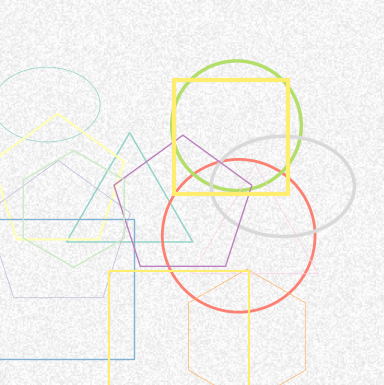[{"shape": "oval", "thickness": 0.5, "radius": 0.69, "center": [0.121, 0.728]}, {"shape": "triangle", "thickness": 1, "radius": 0.95, "center": [0.337, 0.466]}, {"shape": "pentagon", "thickness": 1.5, "radius": 0.9, "center": [0.15, 0.524]}, {"shape": "pentagon", "thickness": 0.5, "radius": 0.99, "center": [0.151, 0.386]}, {"shape": "circle", "thickness": 2, "radius": 0.99, "center": [0.62, 0.388]}, {"shape": "square", "thickness": 1, "radius": 0.91, "center": [0.166, 0.249]}, {"shape": "hexagon", "thickness": 0.5, "radius": 0.88, "center": [0.641, 0.126]}, {"shape": "circle", "thickness": 2.5, "radius": 0.84, "center": [0.614, 0.674]}, {"shape": "triangle", "thickness": 0.5, "radius": 0.95, "center": [0.663, 0.384]}, {"shape": "oval", "thickness": 2.5, "radius": 0.93, "center": [0.735, 0.516]}, {"shape": "pentagon", "thickness": 1, "radius": 0.94, "center": [0.475, 0.461]}, {"shape": "hexagon", "thickness": 1, "radius": 0.76, "center": [0.192, 0.457]}, {"shape": "square", "thickness": 3, "radius": 0.74, "center": [0.599, 0.644]}, {"shape": "square", "thickness": 1.5, "radius": 0.91, "center": [0.465, 0.115]}]